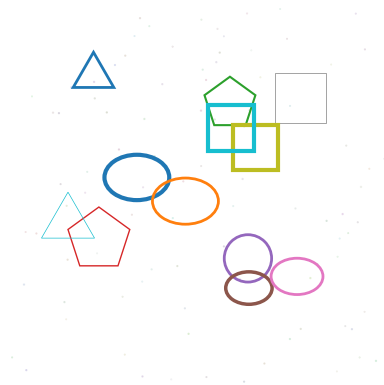[{"shape": "triangle", "thickness": 2, "radius": 0.3, "center": [0.243, 0.803]}, {"shape": "oval", "thickness": 3, "radius": 0.42, "center": [0.355, 0.539]}, {"shape": "oval", "thickness": 2, "radius": 0.43, "center": [0.482, 0.478]}, {"shape": "pentagon", "thickness": 1.5, "radius": 0.35, "center": [0.597, 0.731]}, {"shape": "pentagon", "thickness": 1, "radius": 0.42, "center": [0.257, 0.378]}, {"shape": "circle", "thickness": 2, "radius": 0.31, "center": [0.644, 0.329]}, {"shape": "oval", "thickness": 2.5, "radius": 0.3, "center": [0.647, 0.252]}, {"shape": "oval", "thickness": 2, "radius": 0.34, "center": [0.772, 0.282]}, {"shape": "square", "thickness": 0.5, "radius": 0.33, "center": [0.781, 0.746]}, {"shape": "square", "thickness": 3, "radius": 0.3, "center": [0.664, 0.617]}, {"shape": "triangle", "thickness": 0.5, "radius": 0.4, "center": [0.177, 0.421]}, {"shape": "square", "thickness": 3, "radius": 0.3, "center": [0.6, 0.667]}]